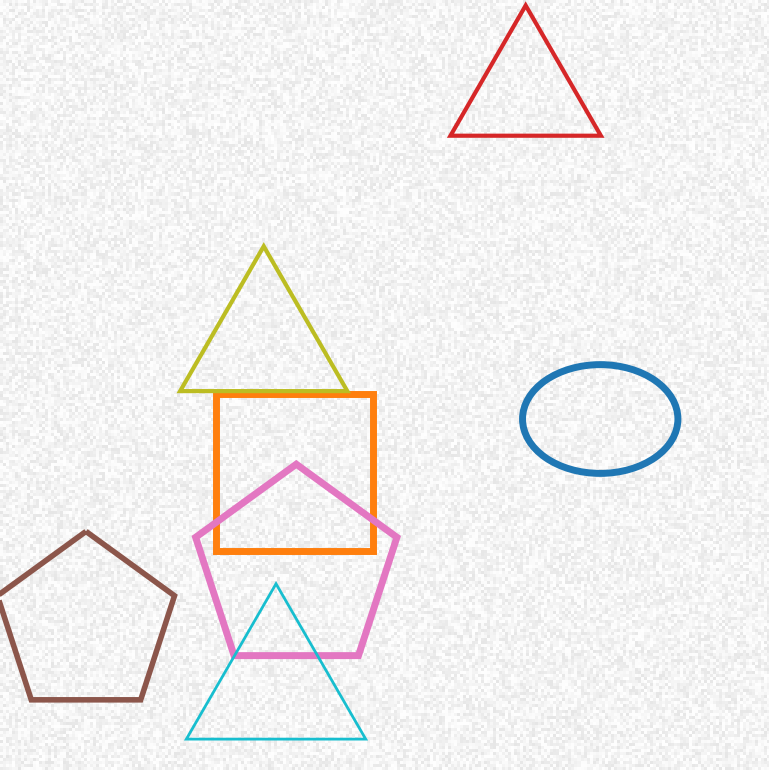[{"shape": "oval", "thickness": 2.5, "radius": 0.5, "center": [0.78, 0.456]}, {"shape": "square", "thickness": 2.5, "radius": 0.51, "center": [0.382, 0.386]}, {"shape": "triangle", "thickness": 1.5, "radius": 0.56, "center": [0.683, 0.88]}, {"shape": "pentagon", "thickness": 2, "radius": 0.6, "center": [0.112, 0.189]}, {"shape": "pentagon", "thickness": 2.5, "radius": 0.69, "center": [0.385, 0.26]}, {"shape": "triangle", "thickness": 1.5, "radius": 0.63, "center": [0.343, 0.555]}, {"shape": "triangle", "thickness": 1, "radius": 0.67, "center": [0.358, 0.107]}]